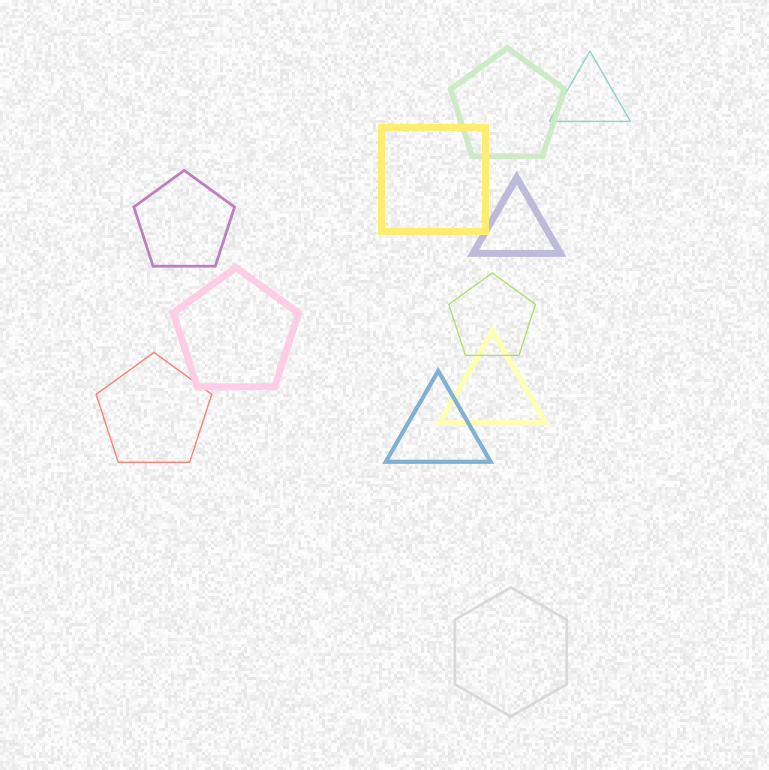[{"shape": "triangle", "thickness": 0.5, "radius": 0.3, "center": [0.766, 0.873]}, {"shape": "triangle", "thickness": 2, "radius": 0.4, "center": [0.64, 0.491]}, {"shape": "triangle", "thickness": 2.5, "radius": 0.33, "center": [0.671, 0.704]}, {"shape": "pentagon", "thickness": 0.5, "radius": 0.39, "center": [0.2, 0.463]}, {"shape": "triangle", "thickness": 1.5, "radius": 0.39, "center": [0.569, 0.44]}, {"shape": "pentagon", "thickness": 0.5, "radius": 0.3, "center": [0.639, 0.586]}, {"shape": "pentagon", "thickness": 2.5, "radius": 0.43, "center": [0.306, 0.567]}, {"shape": "hexagon", "thickness": 1, "radius": 0.42, "center": [0.663, 0.153]}, {"shape": "pentagon", "thickness": 1, "radius": 0.34, "center": [0.239, 0.71]}, {"shape": "pentagon", "thickness": 2, "radius": 0.39, "center": [0.659, 0.86]}, {"shape": "square", "thickness": 2.5, "radius": 0.34, "center": [0.562, 0.767]}]